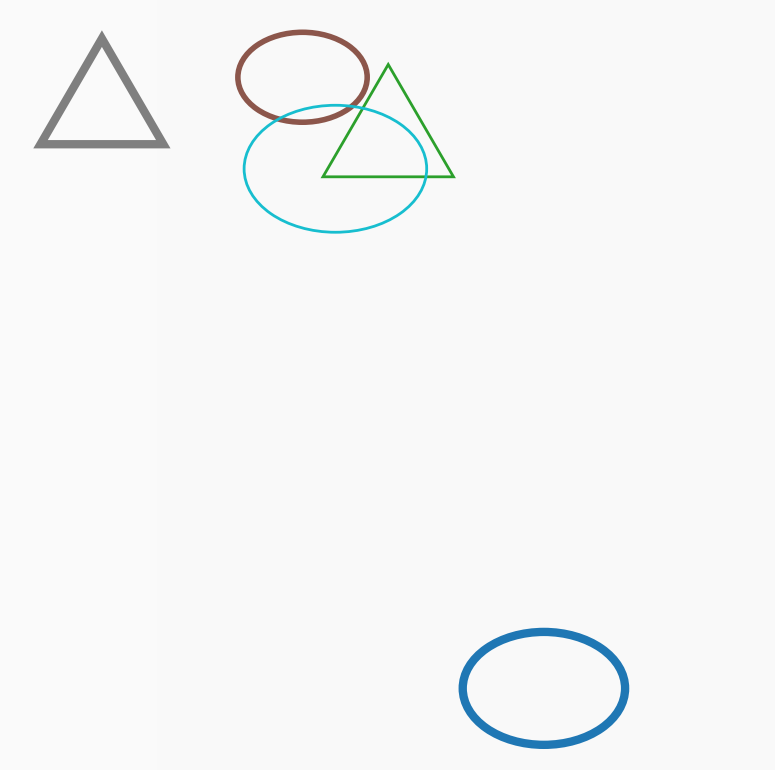[{"shape": "oval", "thickness": 3, "radius": 0.52, "center": [0.702, 0.106]}, {"shape": "triangle", "thickness": 1, "radius": 0.49, "center": [0.501, 0.819]}, {"shape": "oval", "thickness": 2, "radius": 0.42, "center": [0.39, 0.9]}, {"shape": "triangle", "thickness": 3, "radius": 0.46, "center": [0.131, 0.858]}, {"shape": "oval", "thickness": 1, "radius": 0.59, "center": [0.433, 0.781]}]